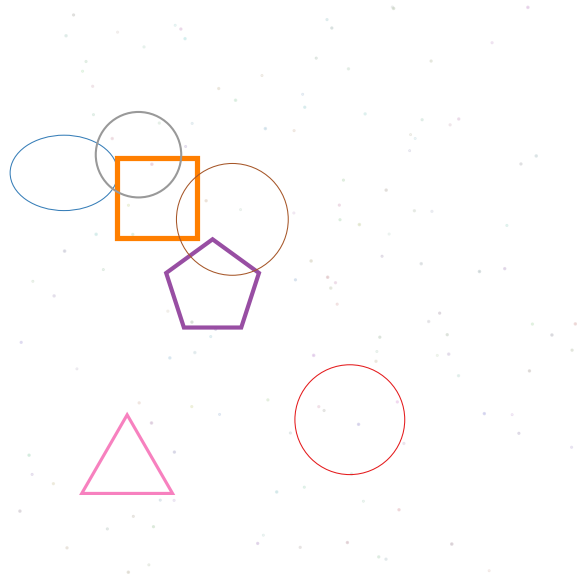[{"shape": "circle", "thickness": 0.5, "radius": 0.48, "center": [0.606, 0.272]}, {"shape": "oval", "thickness": 0.5, "radius": 0.47, "center": [0.111, 0.7]}, {"shape": "pentagon", "thickness": 2, "radius": 0.42, "center": [0.368, 0.5]}, {"shape": "square", "thickness": 2.5, "radius": 0.35, "center": [0.272, 0.657]}, {"shape": "circle", "thickness": 0.5, "radius": 0.48, "center": [0.402, 0.619]}, {"shape": "triangle", "thickness": 1.5, "radius": 0.45, "center": [0.22, 0.19]}, {"shape": "circle", "thickness": 1, "radius": 0.37, "center": [0.24, 0.731]}]